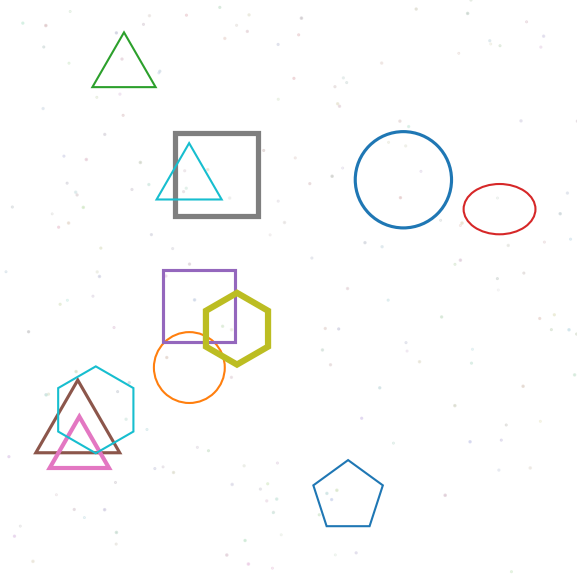[{"shape": "pentagon", "thickness": 1, "radius": 0.32, "center": [0.603, 0.139]}, {"shape": "circle", "thickness": 1.5, "radius": 0.42, "center": [0.699, 0.688]}, {"shape": "circle", "thickness": 1, "radius": 0.31, "center": [0.328, 0.363]}, {"shape": "triangle", "thickness": 1, "radius": 0.32, "center": [0.215, 0.88]}, {"shape": "oval", "thickness": 1, "radius": 0.31, "center": [0.865, 0.637]}, {"shape": "square", "thickness": 1.5, "radius": 0.31, "center": [0.345, 0.469]}, {"shape": "triangle", "thickness": 1.5, "radius": 0.42, "center": [0.135, 0.257]}, {"shape": "triangle", "thickness": 2, "radius": 0.3, "center": [0.137, 0.218]}, {"shape": "square", "thickness": 2.5, "radius": 0.36, "center": [0.375, 0.697]}, {"shape": "hexagon", "thickness": 3, "radius": 0.31, "center": [0.41, 0.43]}, {"shape": "hexagon", "thickness": 1, "radius": 0.38, "center": [0.166, 0.289]}, {"shape": "triangle", "thickness": 1, "radius": 0.33, "center": [0.327, 0.686]}]